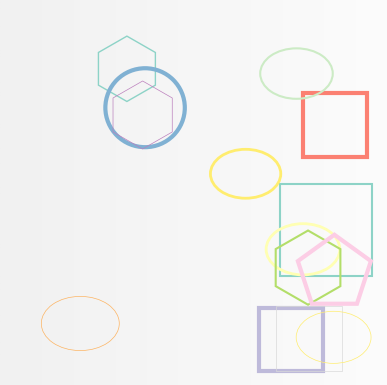[{"shape": "square", "thickness": 1.5, "radius": 0.6, "center": [0.841, 0.403]}, {"shape": "hexagon", "thickness": 1, "radius": 0.42, "center": [0.328, 0.821]}, {"shape": "oval", "thickness": 2, "radius": 0.48, "center": [0.782, 0.353]}, {"shape": "square", "thickness": 3, "radius": 0.41, "center": [0.751, 0.119]}, {"shape": "square", "thickness": 3, "radius": 0.42, "center": [0.865, 0.675]}, {"shape": "circle", "thickness": 3, "radius": 0.51, "center": [0.374, 0.72]}, {"shape": "oval", "thickness": 0.5, "radius": 0.5, "center": [0.207, 0.16]}, {"shape": "hexagon", "thickness": 1.5, "radius": 0.48, "center": [0.795, 0.305]}, {"shape": "pentagon", "thickness": 3, "radius": 0.5, "center": [0.863, 0.291]}, {"shape": "square", "thickness": 0.5, "radius": 0.42, "center": [0.797, 0.121]}, {"shape": "hexagon", "thickness": 0.5, "radius": 0.44, "center": [0.368, 0.701]}, {"shape": "oval", "thickness": 1.5, "radius": 0.47, "center": [0.765, 0.809]}, {"shape": "oval", "thickness": 0.5, "radius": 0.48, "center": [0.861, 0.124]}, {"shape": "oval", "thickness": 2, "radius": 0.45, "center": [0.634, 0.549]}]